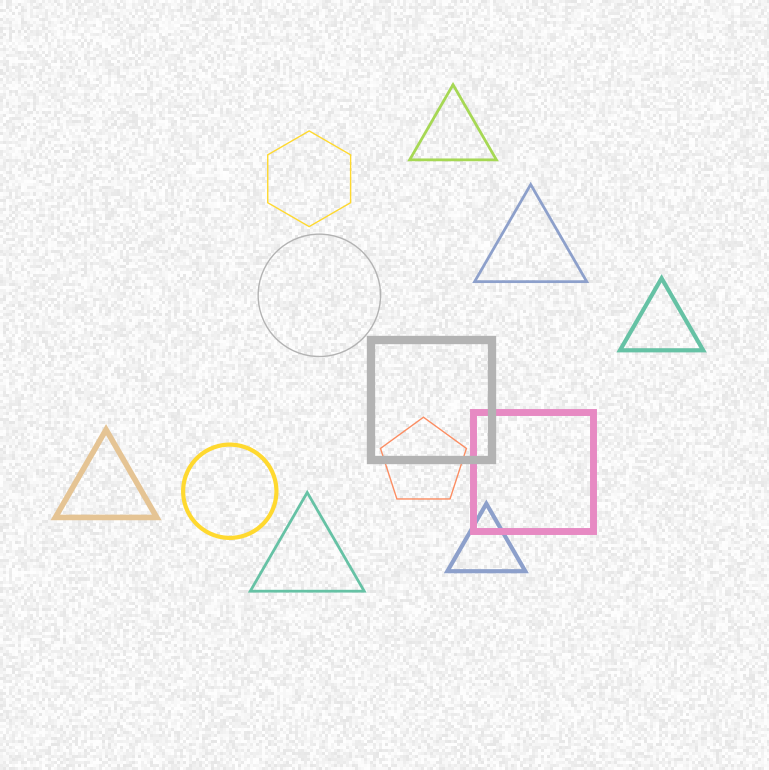[{"shape": "triangle", "thickness": 1, "radius": 0.43, "center": [0.399, 0.275]}, {"shape": "triangle", "thickness": 1.5, "radius": 0.31, "center": [0.859, 0.576]}, {"shape": "pentagon", "thickness": 0.5, "radius": 0.29, "center": [0.55, 0.399]}, {"shape": "triangle", "thickness": 1, "radius": 0.42, "center": [0.689, 0.676]}, {"shape": "triangle", "thickness": 1.5, "radius": 0.29, "center": [0.632, 0.287]}, {"shape": "square", "thickness": 2.5, "radius": 0.39, "center": [0.692, 0.388]}, {"shape": "triangle", "thickness": 1, "radius": 0.33, "center": [0.588, 0.825]}, {"shape": "hexagon", "thickness": 0.5, "radius": 0.31, "center": [0.402, 0.768]}, {"shape": "circle", "thickness": 1.5, "radius": 0.3, "center": [0.298, 0.362]}, {"shape": "triangle", "thickness": 2, "radius": 0.38, "center": [0.138, 0.366]}, {"shape": "circle", "thickness": 0.5, "radius": 0.4, "center": [0.415, 0.616]}, {"shape": "square", "thickness": 3, "radius": 0.39, "center": [0.56, 0.48]}]